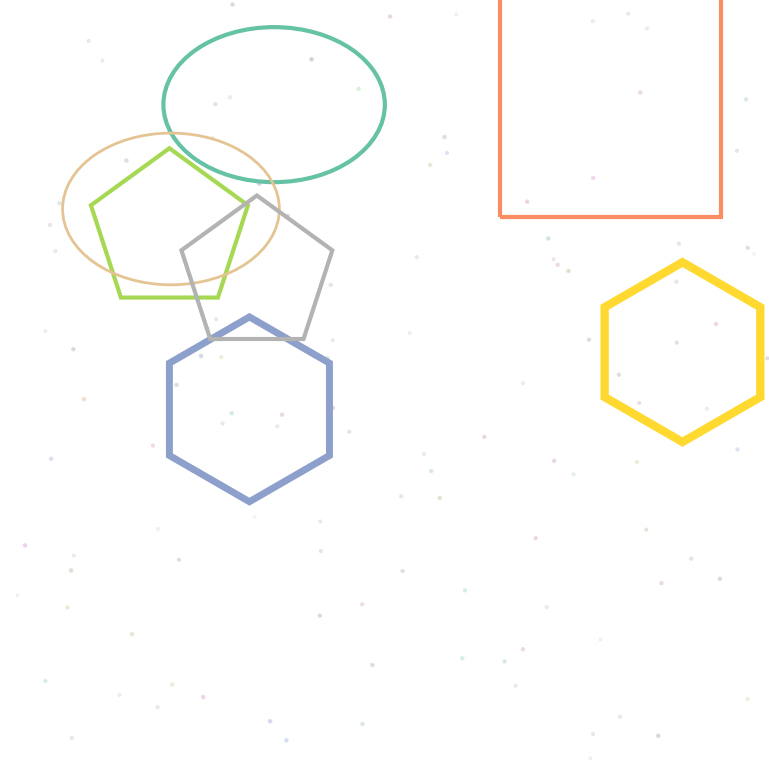[{"shape": "oval", "thickness": 1.5, "radius": 0.72, "center": [0.356, 0.864]}, {"shape": "square", "thickness": 1.5, "radius": 0.72, "center": [0.793, 0.861]}, {"shape": "hexagon", "thickness": 2.5, "radius": 0.6, "center": [0.324, 0.468]}, {"shape": "pentagon", "thickness": 1.5, "radius": 0.54, "center": [0.22, 0.7]}, {"shape": "hexagon", "thickness": 3, "radius": 0.58, "center": [0.886, 0.543]}, {"shape": "oval", "thickness": 1, "radius": 0.7, "center": [0.222, 0.729]}, {"shape": "pentagon", "thickness": 1.5, "radius": 0.52, "center": [0.334, 0.643]}]